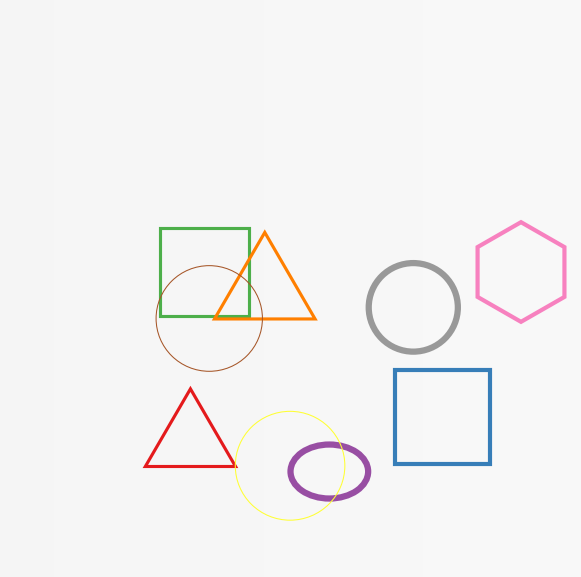[{"shape": "triangle", "thickness": 1.5, "radius": 0.45, "center": [0.328, 0.236]}, {"shape": "square", "thickness": 2, "radius": 0.41, "center": [0.762, 0.278]}, {"shape": "square", "thickness": 1.5, "radius": 0.38, "center": [0.352, 0.528]}, {"shape": "oval", "thickness": 3, "radius": 0.33, "center": [0.567, 0.183]}, {"shape": "triangle", "thickness": 1.5, "radius": 0.5, "center": [0.456, 0.497]}, {"shape": "circle", "thickness": 0.5, "radius": 0.47, "center": [0.499, 0.193]}, {"shape": "circle", "thickness": 0.5, "radius": 0.46, "center": [0.36, 0.448]}, {"shape": "hexagon", "thickness": 2, "radius": 0.43, "center": [0.896, 0.528]}, {"shape": "circle", "thickness": 3, "radius": 0.38, "center": [0.711, 0.467]}]